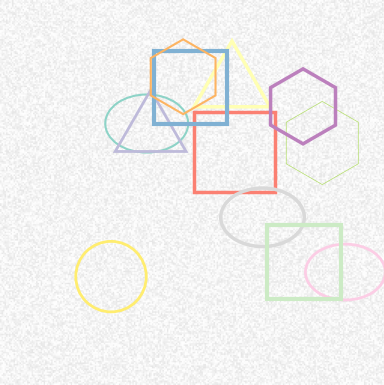[{"shape": "oval", "thickness": 1.5, "radius": 0.54, "center": [0.381, 0.679]}, {"shape": "triangle", "thickness": 2.5, "radius": 0.57, "center": [0.603, 0.78]}, {"shape": "triangle", "thickness": 2, "radius": 0.53, "center": [0.391, 0.66]}, {"shape": "square", "thickness": 2.5, "radius": 0.52, "center": [0.609, 0.606]}, {"shape": "square", "thickness": 3, "radius": 0.47, "center": [0.495, 0.773]}, {"shape": "hexagon", "thickness": 1.5, "radius": 0.49, "center": [0.476, 0.801]}, {"shape": "hexagon", "thickness": 0.5, "radius": 0.54, "center": [0.837, 0.629]}, {"shape": "oval", "thickness": 2, "radius": 0.52, "center": [0.897, 0.293]}, {"shape": "oval", "thickness": 2.5, "radius": 0.54, "center": [0.682, 0.436]}, {"shape": "hexagon", "thickness": 2.5, "radius": 0.49, "center": [0.787, 0.724]}, {"shape": "square", "thickness": 3, "radius": 0.48, "center": [0.79, 0.319]}, {"shape": "circle", "thickness": 2, "radius": 0.46, "center": [0.288, 0.281]}]